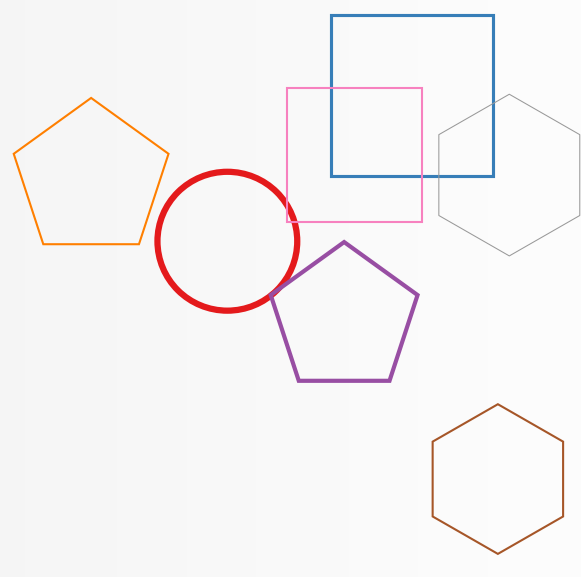[{"shape": "circle", "thickness": 3, "radius": 0.6, "center": [0.391, 0.581]}, {"shape": "square", "thickness": 1.5, "radius": 0.69, "center": [0.709, 0.834]}, {"shape": "pentagon", "thickness": 2, "radius": 0.66, "center": [0.592, 0.447]}, {"shape": "pentagon", "thickness": 1, "radius": 0.7, "center": [0.157, 0.69]}, {"shape": "hexagon", "thickness": 1, "radius": 0.65, "center": [0.857, 0.17]}, {"shape": "square", "thickness": 1, "radius": 0.58, "center": [0.61, 0.73]}, {"shape": "hexagon", "thickness": 0.5, "radius": 0.7, "center": [0.876, 0.696]}]